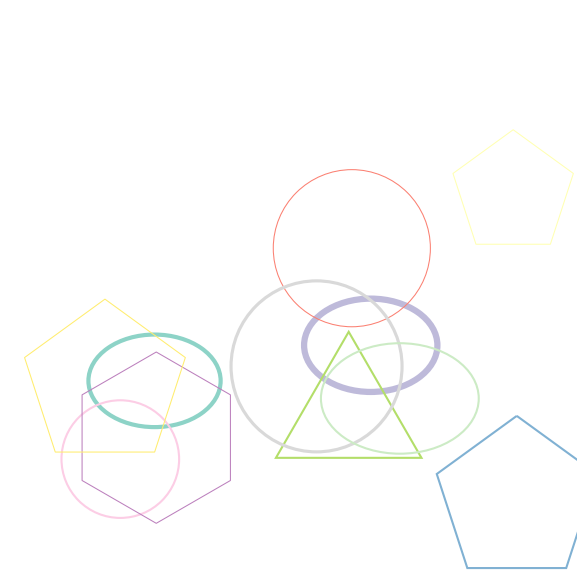[{"shape": "oval", "thickness": 2, "radius": 0.57, "center": [0.268, 0.34]}, {"shape": "pentagon", "thickness": 0.5, "radius": 0.55, "center": [0.889, 0.665]}, {"shape": "oval", "thickness": 3, "radius": 0.58, "center": [0.642, 0.401]}, {"shape": "circle", "thickness": 0.5, "radius": 0.68, "center": [0.609, 0.569]}, {"shape": "pentagon", "thickness": 1, "radius": 0.73, "center": [0.895, 0.133]}, {"shape": "triangle", "thickness": 1, "radius": 0.73, "center": [0.604, 0.279]}, {"shape": "circle", "thickness": 1, "radius": 0.51, "center": [0.208, 0.204]}, {"shape": "circle", "thickness": 1.5, "radius": 0.74, "center": [0.548, 0.365]}, {"shape": "hexagon", "thickness": 0.5, "radius": 0.74, "center": [0.271, 0.241]}, {"shape": "oval", "thickness": 1, "radius": 0.68, "center": [0.692, 0.309]}, {"shape": "pentagon", "thickness": 0.5, "radius": 0.73, "center": [0.182, 0.335]}]